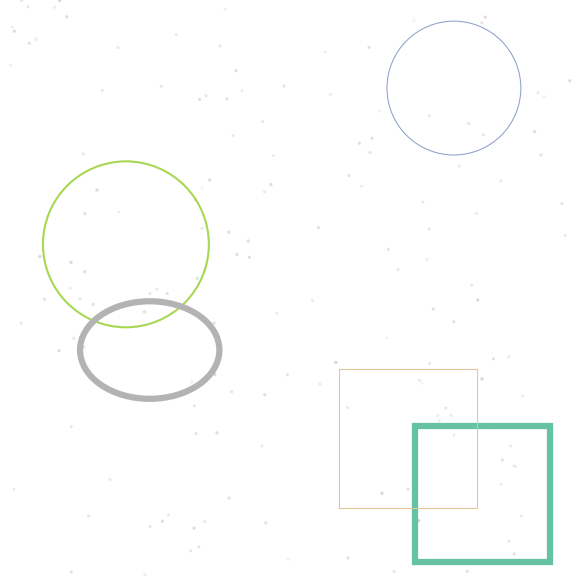[{"shape": "square", "thickness": 3, "radius": 0.59, "center": [0.835, 0.144]}, {"shape": "circle", "thickness": 0.5, "radius": 0.58, "center": [0.786, 0.847]}, {"shape": "circle", "thickness": 1, "radius": 0.72, "center": [0.218, 0.576]}, {"shape": "square", "thickness": 0.5, "radius": 0.6, "center": [0.707, 0.24]}, {"shape": "oval", "thickness": 3, "radius": 0.6, "center": [0.259, 0.393]}]